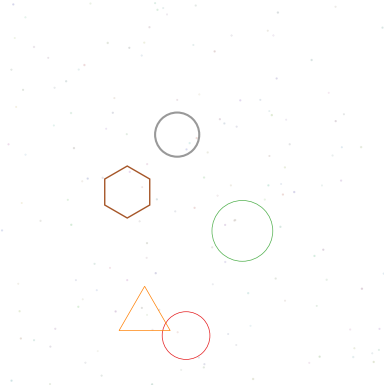[{"shape": "circle", "thickness": 0.5, "radius": 0.31, "center": [0.483, 0.128]}, {"shape": "circle", "thickness": 0.5, "radius": 0.39, "center": [0.63, 0.4]}, {"shape": "triangle", "thickness": 0.5, "radius": 0.38, "center": [0.376, 0.18]}, {"shape": "hexagon", "thickness": 1, "radius": 0.34, "center": [0.33, 0.501]}, {"shape": "circle", "thickness": 1.5, "radius": 0.29, "center": [0.46, 0.65]}]